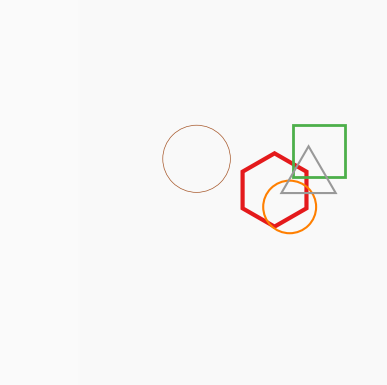[{"shape": "hexagon", "thickness": 3, "radius": 0.48, "center": [0.708, 0.507]}, {"shape": "square", "thickness": 2, "radius": 0.34, "center": [0.823, 0.608]}, {"shape": "circle", "thickness": 1.5, "radius": 0.34, "center": [0.748, 0.463]}, {"shape": "circle", "thickness": 0.5, "radius": 0.44, "center": [0.507, 0.588]}, {"shape": "triangle", "thickness": 1.5, "radius": 0.4, "center": [0.796, 0.539]}]